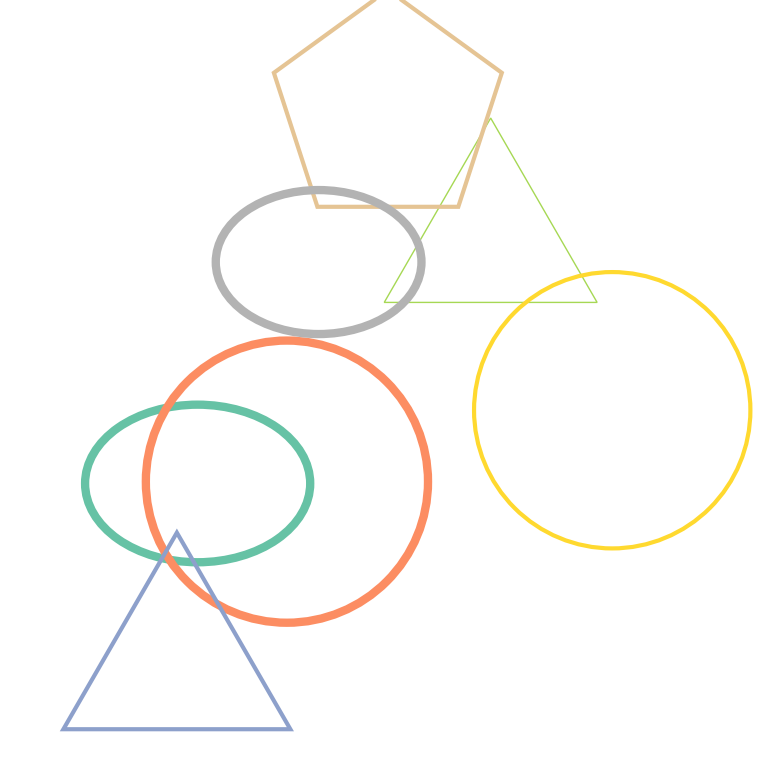[{"shape": "oval", "thickness": 3, "radius": 0.73, "center": [0.257, 0.372]}, {"shape": "circle", "thickness": 3, "radius": 0.92, "center": [0.373, 0.374]}, {"shape": "triangle", "thickness": 1.5, "radius": 0.85, "center": [0.23, 0.138]}, {"shape": "triangle", "thickness": 0.5, "radius": 0.8, "center": [0.637, 0.687]}, {"shape": "circle", "thickness": 1.5, "radius": 0.9, "center": [0.795, 0.467]}, {"shape": "pentagon", "thickness": 1.5, "radius": 0.78, "center": [0.504, 0.857]}, {"shape": "oval", "thickness": 3, "radius": 0.67, "center": [0.414, 0.66]}]